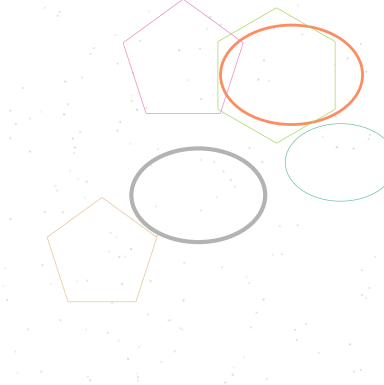[{"shape": "oval", "thickness": 0.5, "radius": 0.72, "center": [0.885, 0.578]}, {"shape": "oval", "thickness": 2, "radius": 0.92, "center": [0.757, 0.806]}, {"shape": "pentagon", "thickness": 0.5, "radius": 0.82, "center": [0.476, 0.838]}, {"shape": "hexagon", "thickness": 0.5, "radius": 0.88, "center": [0.718, 0.804]}, {"shape": "pentagon", "thickness": 0.5, "radius": 0.75, "center": [0.265, 0.337]}, {"shape": "oval", "thickness": 3, "radius": 0.87, "center": [0.515, 0.493]}]